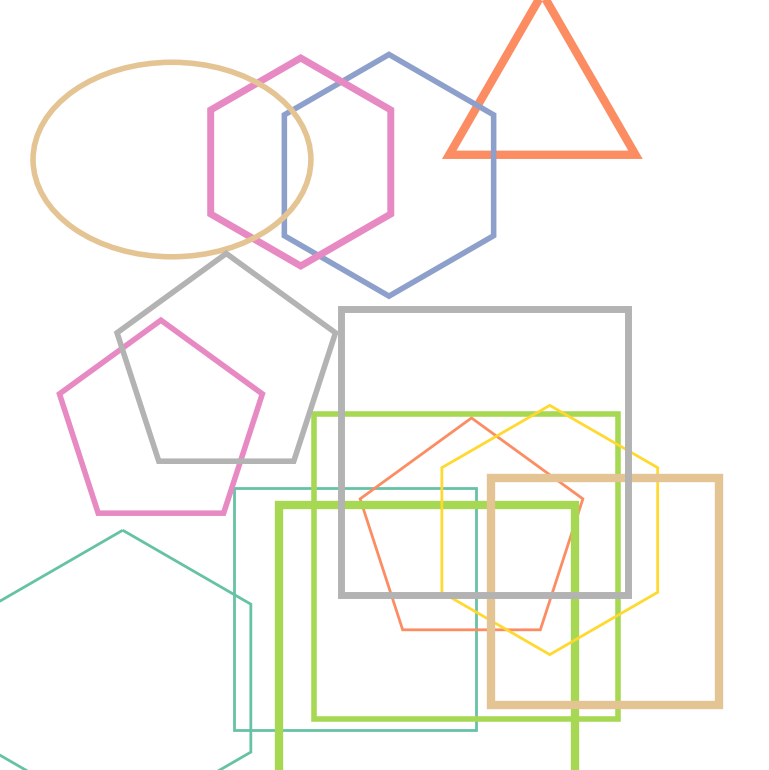[{"shape": "hexagon", "thickness": 1, "radius": 0.96, "center": [0.159, 0.119]}, {"shape": "square", "thickness": 1, "radius": 0.79, "center": [0.461, 0.209]}, {"shape": "pentagon", "thickness": 1, "radius": 0.76, "center": [0.612, 0.305]}, {"shape": "triangle", "thickness": 3, "radius": 0.7, "center": [0.704, 0.869]}, {"shape": "hexagon", "thickness": 2, "radius": 0.78, "center": [0.505, 0.772]}, {"shape": "pentagon", "thickness": 2, "radius": 0.69, "center": [0.209, 0.446]}, {"shape": "hexagon", "thickness": 2.5, "radius": 0.68, "center": [0.391, 0.79]}, {"shape": "square", "thickness": 3, "radius": 0.96, "center": [0.554, 0.152]}, {"shape": "square", "thickness": 2, "radius": 0.99, "center": [0.606, 0.264]}, {"shape": "hexagon", "thickness": 1, "radius": 0.81, "center": [0.714, 0.312]}, {"shape": "oval", "thickness": 2, "radius": 0.9, "center": [0.223, 0.793]}, {"shape": "square", "thickness": 3, "radius": 0.74, "center": [0.786, 0.232]}, {"shape": "pentagon", "thickness": 2, "radius": 0.75, "center": [0.294, 0.522]}, {"shape": "square", "thickness": 2.5, "radius": 0.93, "center": [0.629, 0.413]}]